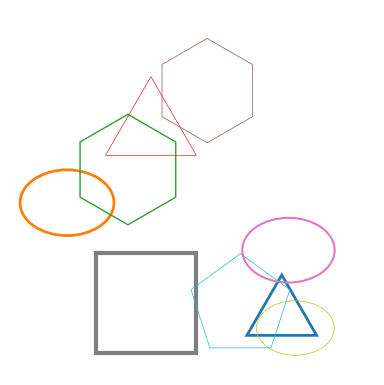[{"shape": "triangle", "thickness": 2, "radius": 0.52, "center": [0.732, 0.181]}, {"shape": "oval", "thickness": 2, "radius": 0.61, "center": [0.174, 0.473]}, {"shape": "hexagon", "thickness": 1, "radius": 0.72, "center": [0.332, 0.56]}, {"shape": "triangle", "thickness": 0.5, "radius": 0.68, "center": [0.392, 0.665]}, {"shape": "hexagon", "thickness": 0.5, "radius": 0.68, "center": [0.538, 0.765]}, {"shape": "oval", "thickness": 1.5, "radius": 0.6, "center": [0.749, 0.35]}, {"shape": "square", "thickness": 3, "radius": 0.65, "center": [0.379, 0.213]}, {"shape": "oval", "thickness": 0.5, "radius": 0.51, "center": [0.767, 0.148]}, {"shape": "pentagon", "thickness": 0.5, "radius": 0.68, "center": [0.625, 0.206]}]